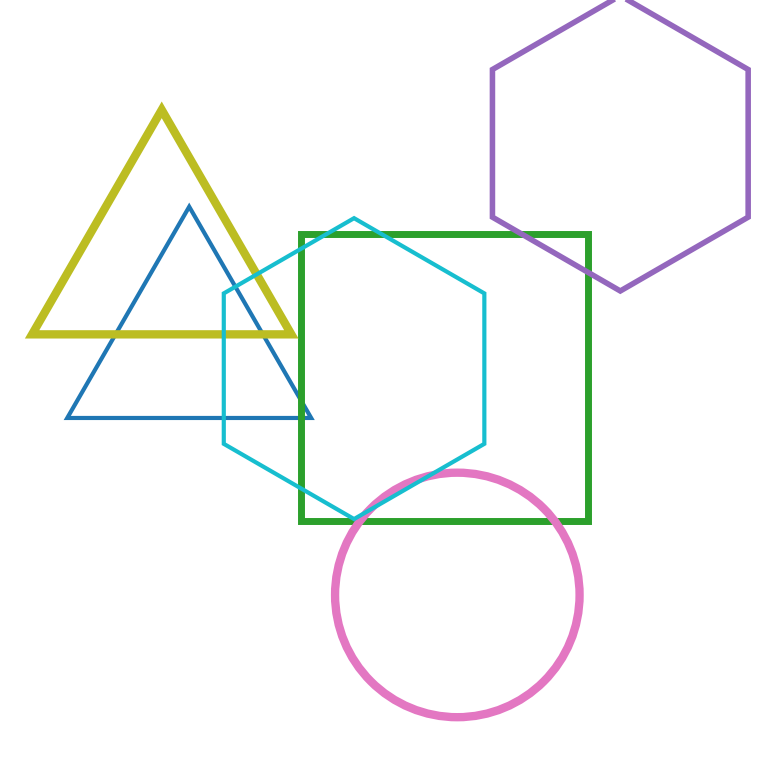[{"shape": "triangle", "thickness": 1.5, "radius": 0.91, "center": [0.246, 0.549]}, {"shape": "square", "thickness": 2.5, "radius": 0.93, "center": [0.577, 0.51]}, {"shape": "hexagon", "thickness": 2, "radius": 0.96, "center": [0.806, 0.814]}, {"shape": "circle", "thickness": 3, "radius": 0.79, "center": [0.594, 0.227]}, {"shape": "triangle", "thickness": 3, "radius": 0.97, "center": [0.21, 0.663]}, {"shape": "hexagon", "thickness": 1.5, "radius": 0.98, "center": [0.46, 0.521]}]